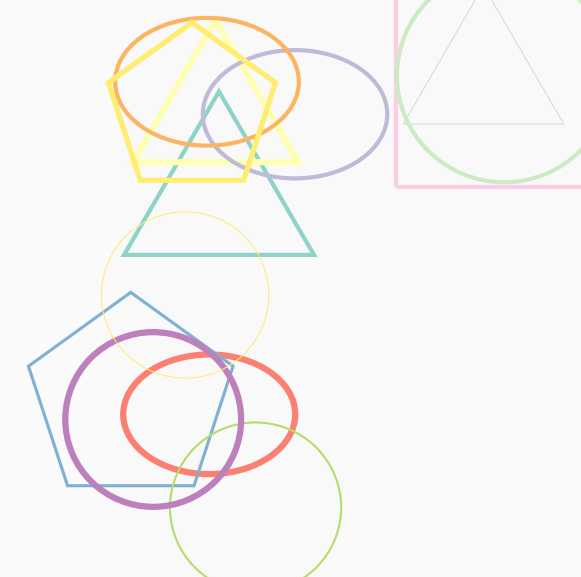[{"shape": "triangle", "thickness": 2, "radius": 0.94, "center": [0.377, 0.652]}, {"shape": "triangle", "thickness": 3, "radius": 0.82, "center": [0.371, 0.8]}, {"shape": "oval", "thickness": 2, "radius": 0.79, "center": [0.508, 0.801]}, {"shape": "oval", "thickness": 3, "radius": 0.74, "center": [0.36, 0.282]}, {"shape": "pentagon", "thickness": 1.5, "radius": 0.93, "center": [0.225, 0.308]}, {"shape": "oval", "thickness": 2, "radius": 0.79, "center": [0.356, 0.858]}, {"shape": "circle", "thickness": 1, "radius": 0.74, "center": [0.44, 0.12]}, {"shape": "square", "thickness": 2, "radius": 0.92, "center": [0.864, 0.859]}, {"shape": "triangle", "thickness": 0.5, "radius": 0.8, "center": [0.832, 0.864]}, {"shape": "circle", "thickness": 3, "radius": 0.76, "center": [0.264, 0.273]}, {"shape": "circle", "thickness": 2, "radius": 0.92, "center": [0.867, 0.868]}, {"shape": "circle", "thickness": 0.5, "radius": 0.72, "center": [0.319, 0.488]}, {"shape": "pentagon", "thickness": 2.5, "radius": 0.76, "center": [0.33, 0.809]}]